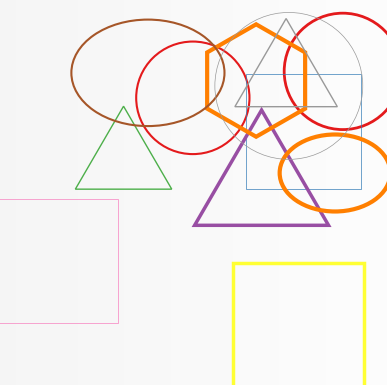[{"shape": "circle", "thickness": 1.5, "radius": 0.73, "center": [0.498, 0.746]}, {"shape": "circle", "thickness": 2, "radius": 0.76, "center": [0.885, 0.815]}, {"shape": "square", "thickness": 0.5, "radius": 0.75, "center": [0.784, 0.659]}, {"shape": "triangle", "thickness": 1, "radius": 0.72, "center": [0.319, 0.58]}, {"shape": "triangle", "thickness": 2.5, "radius": 1.0, "center": [0.675, 0.515]}, {"shape": "oval", "thickness": 3, "radius": 0.71, "center": [0.865, 0.551]}, {"shape": "hexagon", "thickness": 3, "radius": 0.73, "center": [0.661, 0.791]}, {"shape": "square", "thickness": 2.5, "radius": 0.84, "center": [0.77, 0.148]}, {"shape": "oval", "thickness": 1.5, "radius": 0.99, "center": [0.382, 0.811]}, {"shape": "square", "thickness": 0.5, "radius": 0.8, "center": [0.143, 0.321]}, {"shape": "triangle", "thickness": 1, "radius": 0.76, "center": [0.738, 0.799]}, {"shape": "circle", "thickness": 0.5, "radius": 0.95, "center": [0.745, 0.777]}]